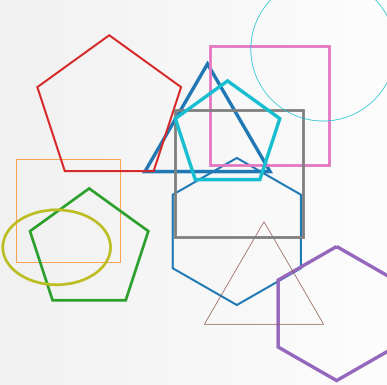[{"shape": "triangle", "thickness": 2.5, "radius": 0.93, "center": [0.535, 0.648]}, {"shape": "hexagon", "thickness": 1.5, "radius": 0.95, "center": [0.611, 0.399]}, {"shape": "square", "thickness": 0.5, "radius": 0.67, "center": [0.175, 0.453]}, {"shape": "pentagon", "thickness": 2, "radius": 0.8, "center": [0.23, 0.35]}, {"shape": "pentagon", "thickness": 1.5, "radius": 0.98, "center": [0.282, 0.713]}, {"shape": "hexagon", "thickness": 2.5, "radius": 0.87, "center": [0.869, 0.186]}, {"shape": "triangle", "thickness": 0.5, "radius": 0.89, "center": [0.681, 0.247]}, {"shape": "square", "thickness": 2, "radius": 0.77, "center": [0.695, 0.726]}, {"shape": "square", "thickness": 2, "radius": 0.82, "center": [0.616, 0.549]}, {"shape": "oval", "thickness": 2, "radius": 0.69, "center": [0.146, 0.358]}, {"shape": "circle", "thickness": 0.5, "radius": 0.93, "center": [0.834, 0.872]}, {"shape": "pentagon", "thickness": 2.5, "radius": 0.71, "center": [0.587, 0.648]}]